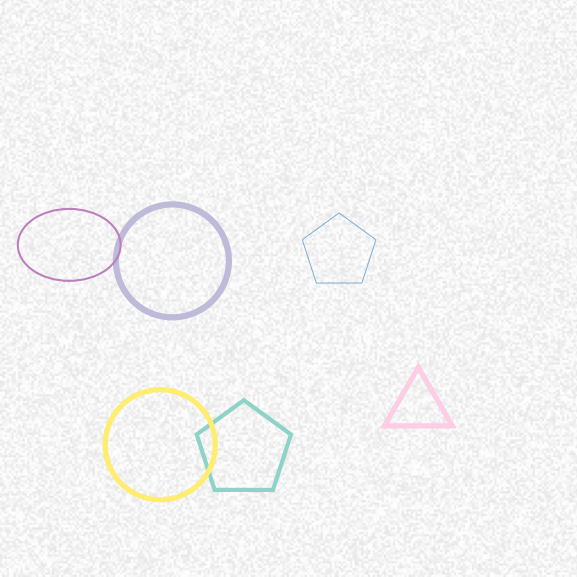[{"shape": "pentagon", "thickness": 2, "radius": 0.43, "center": [0.422, 0.22]}, {"shape": "circle", "thickness": 3, "radius": 0.49, "center": [0.299, 0.547]}, {"shape": "pentagon", "thickness": 0.5, "radius": 0.34, "center": [0.587, 0.563]}, {"shape": "triangle", "thickness": 2.5, "radius": 0.34, "center": [0.724, 0.296]}, {"shape": "oval", "thickness": 1, "radius": 0.45, "center": [0.12, 0.575]}, {"shape": "circle", "thickness": 2.5, "radius": 0.48, "center": [0.277, 0.229]}]